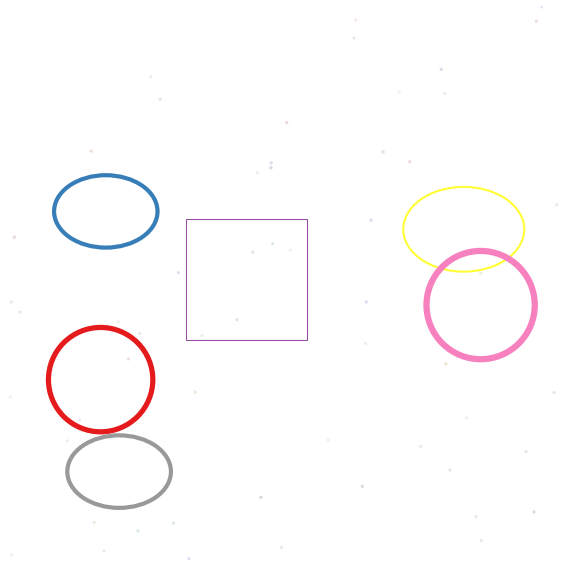[{"shape": "circle", "thickness": 2.5, "radius": 0.45, "center": [0.174, 0.342]}, {"shape": "oval", "thickness": 2, "radius": 0.45, "center": [0.183, 0.633]}, {"shape": "square", "thickness": 0.5, "radius": 0.52, "center": [0.427, 0.515]}, {"shape": "oval", "thickness": 1, "radius": 0.52, "center": [0.803, 0.602]}, {"shape": "circle", "thickness": 3, "radius": 0.47, "center": [0.832, 0.471]}, {"shape": "oval", "thickness": 2, "radius": 0.45, "center": [0.206, 0.182]}]